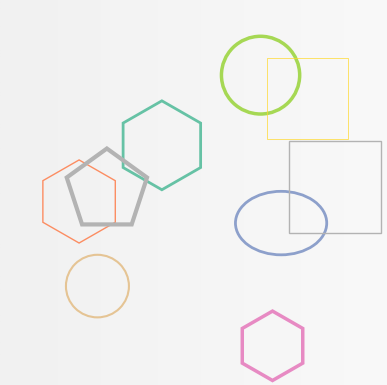[{"shape": "hexagon", "thickness": 2, "radius": 0.58, "center": [0.418, 0.623]}, {"shape": "hexagon", "thickness": 1, "radius": 0.54, "center": [0.204, 0.477]}, {"shape": "oval", "thickness": 2, "radius": 0.59, "center": [0.725, 0.421]}, {"shape": "hexagon", "thickness": 2.5, "radius": 0.45, "center": [0.703, 0.102]}, {"shape": "circle", "thickness": 2.5, "radius": 0.5, "center": [0.672, 0.805]}, {"shape": "square", "thickness": 0.5, "radius": 0.52, "center": [0.794, 0.744]}, {"shape": "circle", "thickness": 1.5, "radius": 0.41, "center": [0.251, 0.257]}, {"shape": "square", "thickness": 1, "radius": 0.59, "center": [0.865, 0.515]}, {"shape": "pentagon", "thickness": 3, "radius": 0.54, "center": [0.276, 0.505]}]